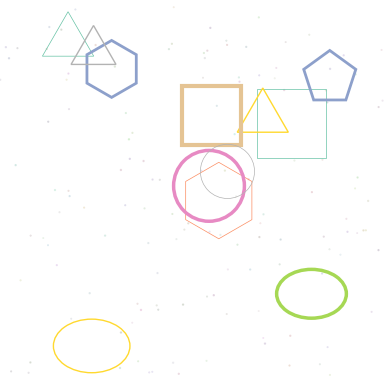[{"shape": "triangle", "thickness": 0.5, "radius": 0.38, "center": [0.177, 0.893]}, {"shape": "square", "thickness": 0.5, "radius": 0.45, "center": [0.757, 0.679]}, {"shape": "hexagon", "thickness": 0.5, "radius": 0.5, "center": [0.568, 0.479]}, {"shape": "pentagon", "thickness": 2, "radius": 0.36, "center": [0.857, 0.798]}, {"shape": "hexagon", "thickness": 2, "radius": 0.37, "center": [0.29, 0.821]}, {"shape": "circle", "thickness": 2.5, "radius": 0.46, "center": [0.543, 0.517]}, {"shape": "oval", "thickness": 2.5, "radius": 0.45, "center": [0.809, 0.237]}, {"shape": "triangle", "thickness": 1, "radius": 0.38, "center": [0.683, 0.695]}, {"shape": "oval", "thickness": 1, "radius": 0.5, "center": [0.238, 0.101]}, {"shape": "square", "thickness": 3, "radius": 0.38, "center": [0.549, 0.7]}, {"shape": "triangle", "thickness": 1, "radius": 0.34, "center": [0.243, 0.866]}, {"shape": "circle", "thickness": 0.5, "radius": 0.35, "center": [0.591, 0.555]}]